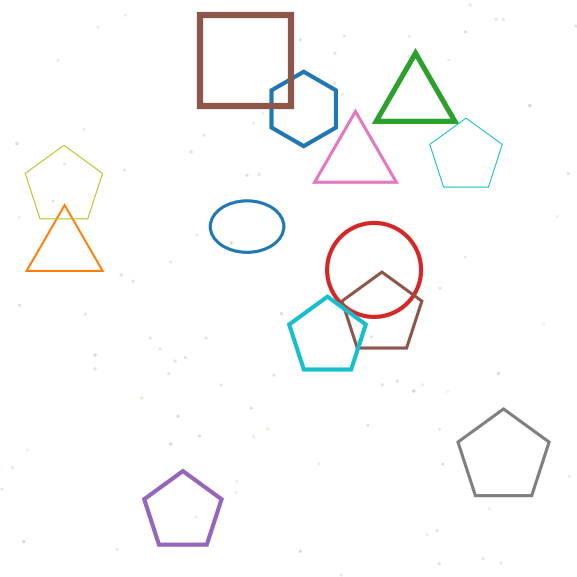[{"shape": "oval", "thickness": 1.5, "radius": 0.32, "center": [0.428, 0.607]}, {"shape": "hexagon", "thickness": 2, "radius": 0.32, "center": [0.526, 0.81]}, {"shape": "triangle", "thickness": 1, "radius": 0.38, "center": [0.112, 0.568]}, {"shape": "triangle", "thickness": 2.5, "radius": 0.39, "center": [0.72, 0.828]}, {"shape": "circle", "thickness": 2, "radius": 0.41, "center": [0.648, 0.532]}, {"shape": "pentagon", "thickness": 2, "radius": 0.35, "center": [0.317, 0.113]}, {"shape": "pentagon", "thickness": 1.5, "radius": 0.36, "center": [0.661, 0.455]}, {"shape": "square", "thickness": 3, "radius": 0.39, "center": [0.424, 0.894]}, {"shape": "triangle", "thickness": 1.5, "radius": 0.41, "center": [0.616, 0.724]}, {"shape": "pentagon", "thickness": 1.5, "radius": 0.41, "center": [0.872, 0.208]}, {"shape": "pentagon", "thickness": 0.5, "radius": 0.35, "center": [0.111, 0.677]}, {"shape": "pentagon", "thickness": 0.5, "radius": 0.33, "center": [0.807, 0.729]}, {"shape": "pentagon", "thickness": 2, "radius": 0.35, "center": [0.567, 0.416]}]